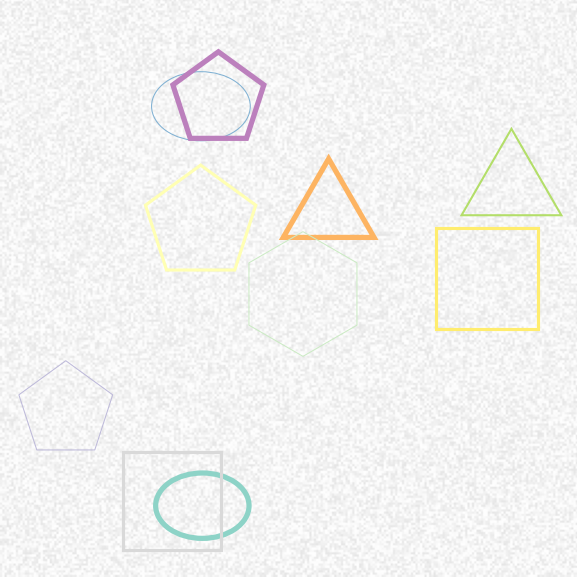[{"shape": "oval", "thickness": 2.5, "radius": 0.4, "center": [0.35, 0.123]}, {"shape": "pentagon", "thickness": 1.5, "radius": 0.5, "center": [0.347, 0.613]}, {"shape": "pentagon", "thickness": 0.5, "radius": 0.43, "center": [0.114, 0.289]}, {"shape": "oval", "thickness": 0.5, "radius": 0.43, "center": [0.348, 0.815]}, {"shape": "triangle", "thickness": 2.5, "radius": 0.45, "center": [0.569, 0.633]}, {"shape": "triangle", "thickness": 1, "radius": 0.5, "center": [0.886, 0.676]}, {"shape": "square", "thickness": 1.5, "radius": 0.43, "center": [0.298, 0.132]}, {"shape": "pentagon", "thickness": 2.5, "radius": 0.41, "center": [0.378, 0.827]}, {"shape": "hexagon", "thickness": 0.5, "radius": 0.54, "center": [0.525, 0.49]}, {"shape": "square", "thickness": 1.5, "radius": 0.44, "center": [0.844, 0.517]}]